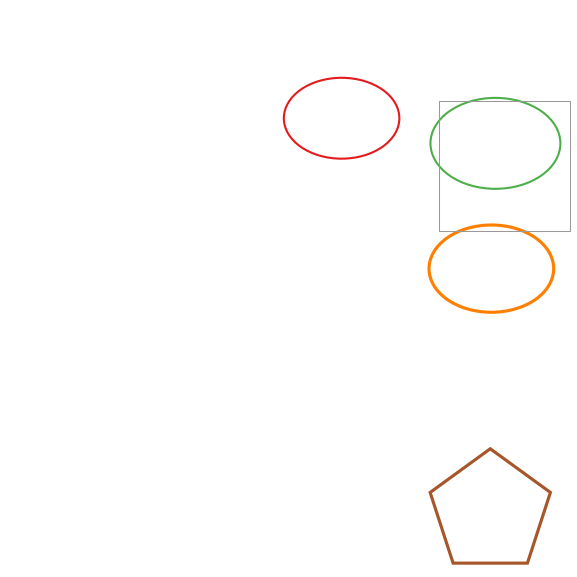[{"shape": "oval", "thickness": 1, "radius": 0.5, "center": [0.592, 0.794]}, {"shape": "oval", "thickness": 1, "radius": 0.56, "center": [0.858, 0.751]}, {"shape": "oval", "thickness": 1.5, "radius": 0.54, "center": [0.851, 0.534]}, {"shape": "pentagon", "thickness": 1.5, "radius": 0.55, "center": [0.849, 0.113]}, {"shape": "square", "thickness": 0.5, "radius": 0.57, "center": [0.874, 0.712]}]